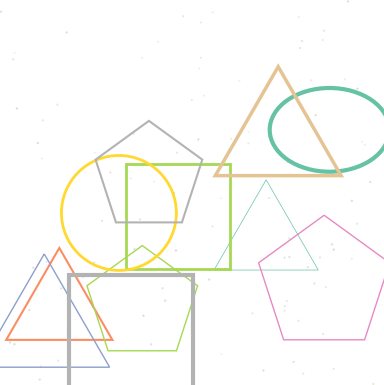[{"shape": "oval", "thickness": 3, "radius": 0.78, "center": [0.856, 0.663]}, {"shape": "triangle", "thickness": 0.5, "radius": 0.78, "center": [0.691, 0.377]}, {"shape": "triangle", "thickness": 1.5, "radius": 0.8, "center": [0.154, 0.197]}, {"shape": "triangle", "thickness": 1, "radius": 0.98, "center": [0.115, 0.144]}, {"shape": "pentagon", "thickness": 1, "radius": 0.89, "center": [0.842, 0.262]}, {"shape": "pentagon", "thickness": 1, "radius": 0.76, "center": [0.37, 0.211]}, {"shape": "square", "thickness": 2, "radius": 0.68, "center": [0.462, 0.438]}, {"shape": "circle", "thickness": 2, "radius": 0.75, "center": [0.309, 0.447]}, {"shape": "triangle", "thickness": 2.5, "radius": 0.94, "center": [0.723, 0.638]}, {"shape": "pentagon", "thickness": 1.5, "radius": 0.73, "center": [0.387, 0.54]}, {"shape": "square", "thickness": 3, "radius": 0.81, "center": [0.341, 0.125]}]